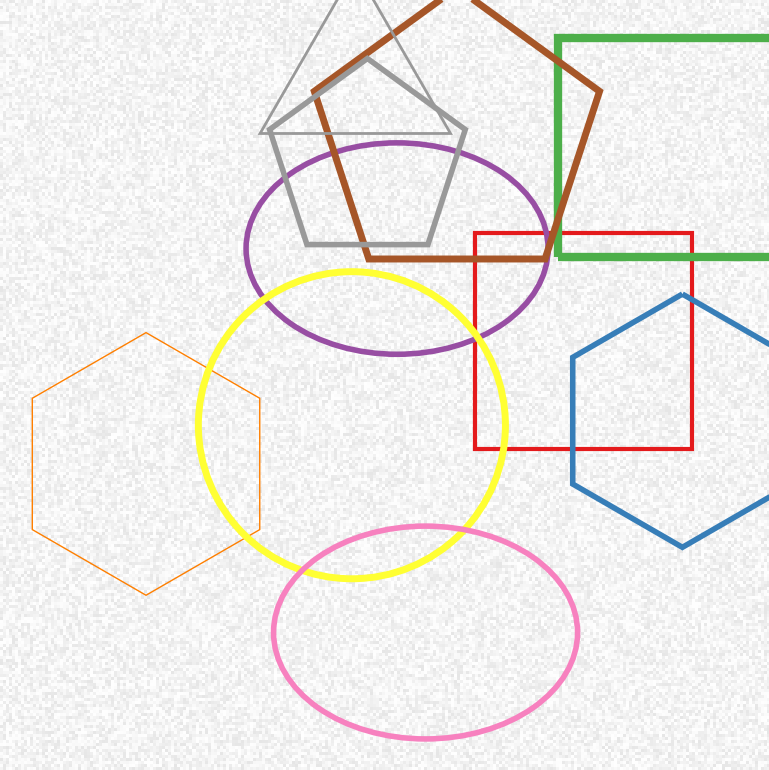[{"shape": "square", "thickness": 1.5, "radius": 0.7, "center": [0.757, 0.557]}, {"shape": "hexagon", "thickness": 2, "radius": 0.82, "center": [0.886, 0.454]}, {"shape": "square", "thickness": 3, "radius": 0.71, "center": [0.867, 0.808]}, {"shape": "oval", "thickness": 2, "radius": 0.98, "center": [0.516, 0.677]}, {"shape": "hexagon", "thickness": 0.5, "radius": 0.85, "center": [0.19, 0.397]}, {"shape": "circle", "thickness": 2.5, "radius": 1.0, "center": [0.457, 0.448]}, {"shape": "pentagon", "thickness": 2.5, "radius": 0.97, "center": [0.593, 0.821]}, {"shape": "oval", "thickness": 2, "radius": 0.99, "center": [0.553, 0.179]}, {"shape": "triangle", "thickness": 1, "radius": 0.71, "center": [0.461, 0.898]}, {"shape": "pentagon", "thickness": 2, "radius": 0.67, "center": [0.477, 0.79]}]